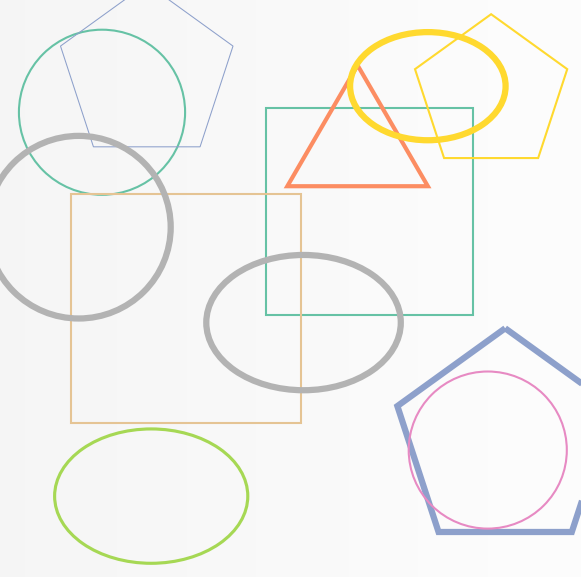[{"shape": "circle", "thickness": 1, "radius": 0.71, "center": [0.175, 0.805]}, {"shape": "square", "thickness": 1, "radius": 0.89, "center": [0.636, 0.633]}, {"shape": "triangle", "thickness": 2, "radius": 0.7, "center": [0.615, 0.746]}, {"shape": "pentagon", "thickness": 0.5, "radius": 0.78, "center": [0.252, 0.871]}, {"shape": "pentagon", "thickness": 3, "radius": 0.97, "center": [0.869, 0.236]}, {"shape": "circle", "thickness": 1, "radius": 0.68, "center": [0.839, 0.22]}, {"shape": "oval", "thickness": 1.5, "radius": 0.83, "center": [0.26, 0.14]}, {"shape": "pentagon", "thickness": 1, "radius": 0.69, "center": [0.845, 0.837]}, {"shape": "oval", "thickness": 3, "radius": 0.67, "center": [0.736, 0.85]}, {"shape": "square", "thickness": 1, "radius": 0.99, "center": [0.32, 0.465]}, {"shape": "circle", "thickness": 3, "radius": 0.79, "center": [0.136, 0.606]}, {"shape": "oval", "thickness": 3, "radius": 0.84, "center": [0.522, 0.441]}]